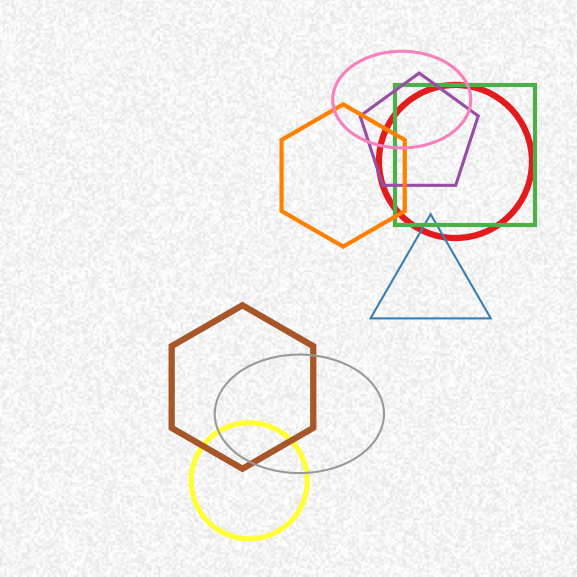[{"shape": "circle", "thickness": 3, "radius": 0.66, "center": [0.789, 0.719]}, {"shape": "triangle", "thickness": 1, "radius": 0.6, "center": [0.746, 0.508]}, {"shape": "square", "thickness": 2, "radius": 0.61, "center": [0.805, 0.73]}, {"shape": "pentagon", "thickness": 1.5, "radius": 0.54, "center": [0.726, 0.765]}, {"shape": "hexagon", "thickness": 2, "radius": 0.62, "center": [0.594, 0.695]}, {"shape": "circle", "thickness": 2.5, "radius": 0.5, "center": [0.432, 0.167]}, {"shape": "hexagon", "thickness": 3, "radius": 0.71, "center": [0.42, 0.329]}, {"shape": "oval", "thickness": 1.5, "radius": 0.6, "center": [0.696, 0.827]}, {"shape": "oval", "thickness": 1, "radius": 0.73, "center": [0.518, 0.283]}]